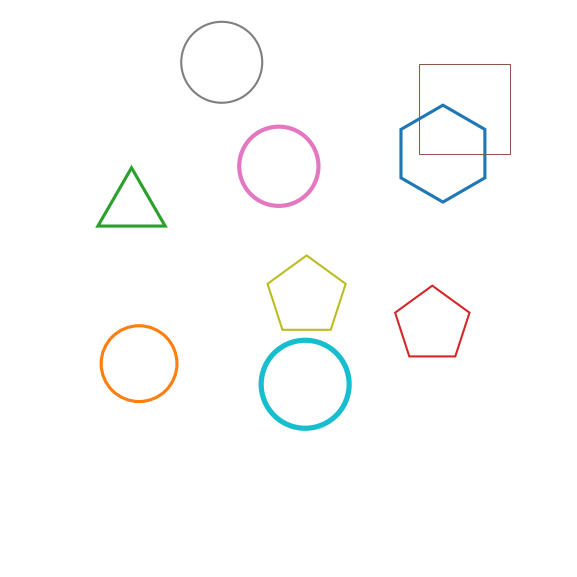[{"shape": "hexagon", "thickness": 1.5, "radius": 0.42, "center": [0.767, 0.733]}, {"shape": "circle", "thickness": 1.5, "radius": 0.33, "center": [0.241, 0.369]}, {"shape": "triangle", "thickness": 1.5, "radius": 0.34, "center": [0.228, 0.641]}, {"shape": "pentagon", "thickness": 1, "radius": 0.34, "center": [0.749, 0.437]}, {"shape": "square", "thickness": 0.5, "radius": 0.39, "center": [0.804, 0.81]}, {"shape": "circle", "thickness": 2, "radius": 0.34, "center": [0.483, 0.711]}, {"shape": "circle", "thickness": 1, "radius": 0.35, "center": [0.384, 0.891]}, {"shape": "pentagon", "thickness": 1, "radius": 0.36, "center": [0.531, 0.486]}, {"shape": "circle", "thickness": 2.5, "radius": 0.38, "center": [0.528, 0.334]}]